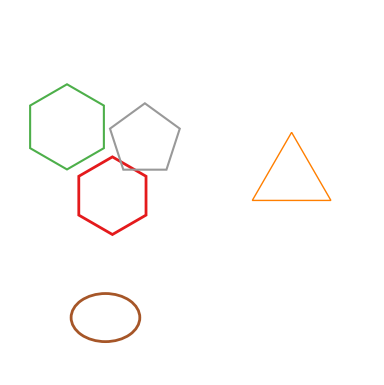[{"shape": "hexagon", "thickness": 2, "radius": 0.5, "center": [0.292, 0.492]}, {"shape": "hexagon", "thickness": 1.5, "radius": 0.55, "center": [0.174, 0.67]}, {"shape": "triangle", "thickness": 1, "radius": 0.59, "center": [0.757, 0.538]}, {"shape": "oval", "thickness": 2, "radius": 0.45, "center": [0.274, 0.175]}, {"shape": "pentagon", "thickness": 1.5, "radius": 0.48, "center": [0.376, 0.636]}]